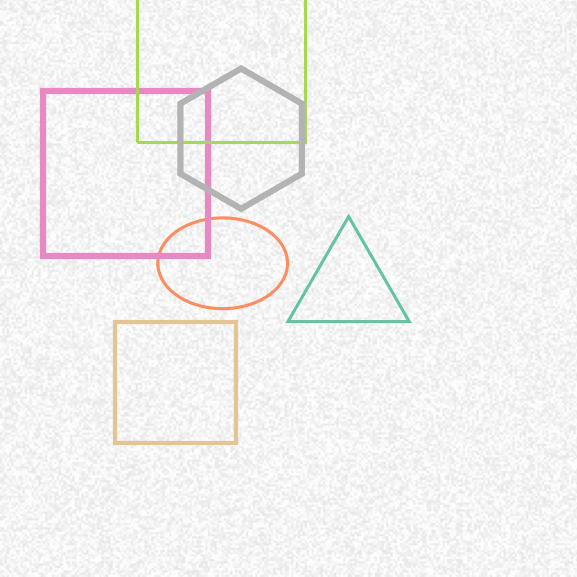[{"shape": "triangle", "thickness": 1.5, "radius": 0.61, "center": [0.604, 0.503]}, {"shape": "oval", "thickness": 1.5, "radius": 0.56, "center": [0.386, 0.543]}, {"shape": "square", "thickness": 3, "radius": 0.71, "center": [0.217, 0.699]}, {"shape": "square", "thickness": 1.5, "radius": 0.73, "center": [0.383, 0.898]}, {"shape": "square", "thickness": 2, "radius": 0.52, "center": [0.304, 0.338]}, {"shape": "hexagon", "thickness": 3, "radius": 0.61, "center": [0.418, 0.759]}]